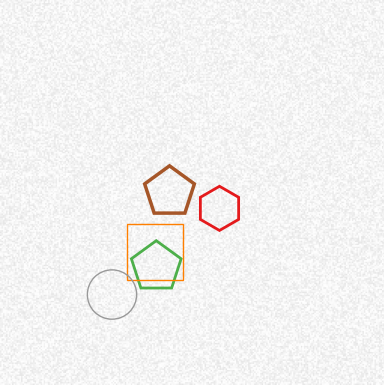[{"shape": "hexagon", "thickness": 2, "radius": 0.29, "center": [0.57, 0.459]}, {"shape": "pentagon", "thickness": 2, "radius": 0.34, "center": [0.406, 0.307]}, {"shape": "square", "thickness": 1, "radius": 0.36, "center": [0.402, 0.346]}, {"shape": "pentagon", "thickness": 2.5, "radius": 0.34, "center": [0.44, 0.501]}, {"shape": "circle", "thickness": 1, "radius": 0.32, "center": [0.291, 0.235]}]